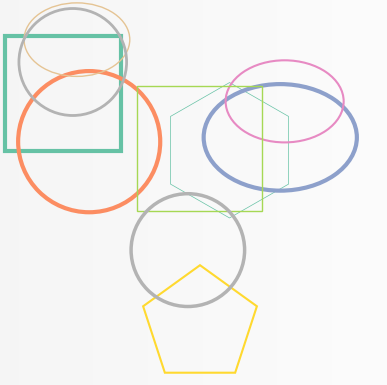[{"shape": "hexagon", "thickness": 0.5, "radius": 0.88, "center": [0.592, 0.61]}, {"shape": "square", "thickness": 3, "radius": 0.75, "center": [0.162, 0.758]}, {"shape": "circle", "thickness": 3, "radius": 0.92, "center": [0.23, 0.632]}, {"shape": "oval", "thickness": 3, "radius": 0.99, "center": [0.723, 0.643]}, {"shape": "oval", "thickness": 1.5, "radius": 0.76, "center": [0.735, 0.737]}, {"shape": "square", "thickness": 1, "radius": 0.81, "center": [0.515, 0.615]}, {"shape": "pentagon", "thickness": 1.5, "radius": 0.77, "center": [0.516, 0.157]}, {"shape": "oval", "thickness": 1, "radius": 0.68, "center": [0.199, 0.897]}, {"shape": "circle", "thickness": 2, "radius": 0.69, "center": [0.188, 0.839]}, {"shape": "circle", "thickness": 2.5, "radius": 0.73, "center": [0.485, 0.35]}]